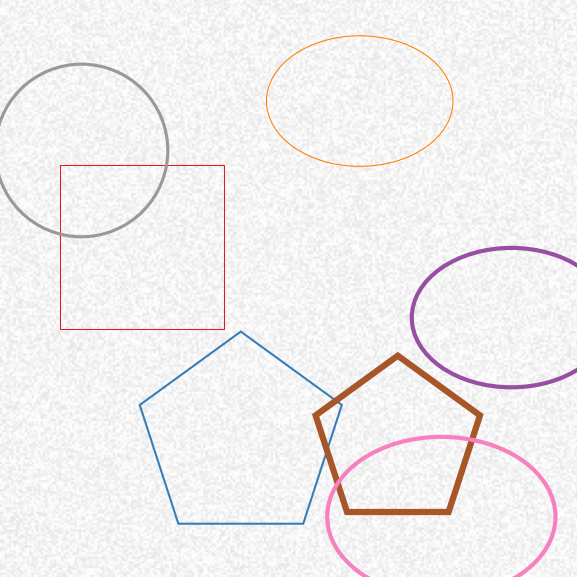[{"shape": "square", "thickness": 0.5, "radius": 0.71, "center": [0.246, 0.572]}, {"shape": "pentagon", "thickness": 1, "radius": 0.92, "center": [0.417, 0.241]}, {"shape": "oval", "thickness": 2, "radius": 0.86, "center": [0.885, 0.449]}, {"shape": "oval", "thickness": 0.5, "radius": 0.81, "center": [0.623, 0.824]}, {"shape": "pentagon", "thickness": 3, "radius": 0.75, "center": [0.689, 0.234]}, {"shape": "oval", "thickness": 2, "radius": 0.99, "center": [0.764, 0.104]}, {"shape": "circle", "thickness": 1.5, "radius": 0.75, "center": [0.141, 0.739]}]